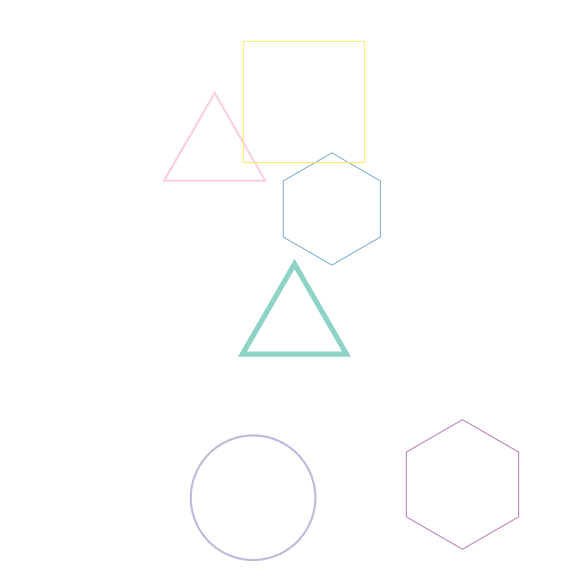[{"shape": "triangle", "thickness": 2.5, "radius": 0.52, "center": [0.51, 0.438]}, {"shape": "circle", "thickness": 1, "radius": 0.54, "center": [0.438, 0.137]}, {"shape": "hexagon", "thickness": 0.5, "radius": 0.49, "center": [0.575, 0.637]}, {"shape": "triangle", "thickness": 1, "radius": 0.51, "center": [0.372, 0.737]}, {"shape": "hexagon", "thickness": 0.5, "radius": 0.56, "center": [0.801, 0.16]}, {"shape": "square", "thickness": 0.5, "radius": 0.52, "center": [0.525, 0.823]}]